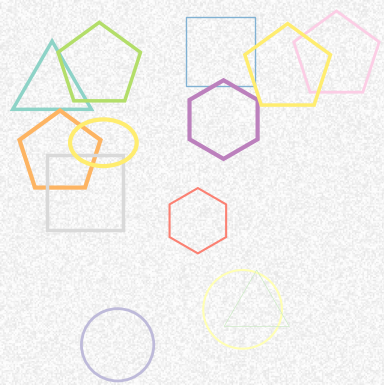[{"shape": "triangle", "thickness": 2.5, "radius": 0.59, "center": [0.135, 0.775]}, {"shape": "circle", "thickness": 1.5, "radius": 0.51, "center": [0.63, 0.197]}, {"shape": "circle", "thickness": 2, "radius": 0.47, "center": [0.305, 0.104]}, {"shape": "hexagon", "thickness": 1.5, "radius": 0.42, "center": [0.514, 0.427]}, {"shape": "square", "thickness": 1, "radius": 0.44, "center": [0.572, 0.867]}, {"shape": "pentagon", "thickness": 3, "radius": 0.55, "center": [0.156, 0.602]}, {"shape": "pentagon", "thickness": 2.5, "radius": 0.56, "center": [0.258, 0.829]}, {"shape": "pentagon", "thickness": 2, "radius": 0.58, "center": [0.874, 0.855]}, {"shape": "square", "thickness": 2.5, "radius": 0.49, "center": [0.221, 0.5]}, {"shape": "hexagon", "thickness": 3, "radius": 0.51, "center": [0.581, 0.689]}, {"shape": "triangle", "thickness": 0.5, "radius": 0.49, "center": [0.667, 0.201]}, {"shape": "oval", "thickness": 3, "radius": 0.43, "center": [0.269, 0.629]}, {"shape": "pentagon", "thickness": 2.5, "radius": 0.58, "center": [0.747, 0.822]}]